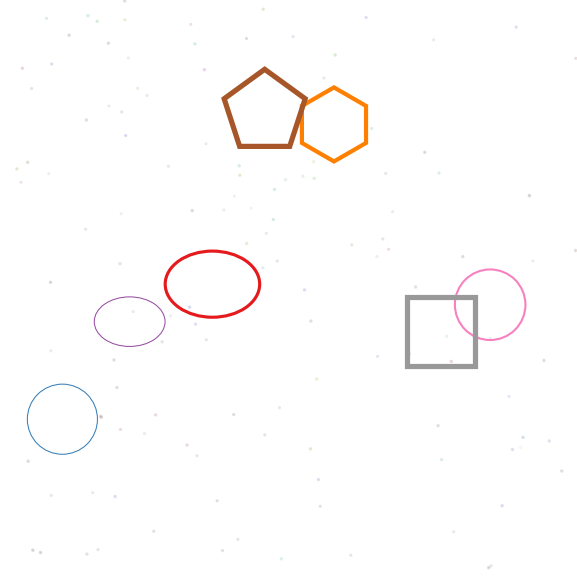[{"shape": "oval", "thickness": 1.5, "radius": 0.41, "center": [0.368, 0.507]}, {"shape": "circle", "thickness": 0.5, "radius": 0.3, "center": [0.108, 0.273]}, {"shape": "oval", "thickness": 0.5, "radius": 0.31, "center": [0.225, 0.442]}, {"shape": "hexagon", "thickness": 2, "radius": 0.32, "center": [0.578, 0.784]}, {"shape": "pentagon", "thickness": 2.5, "radius": 0.37, "center": [0.458, 0.805]}, {"shape": "circle", "thickness": 1, "radius": 0.31, "center": [0.849, 0.471]}, {"shape": "square", "thickness": 2.5, "radius": 0.3, "center": [0.764, 0.426]}]